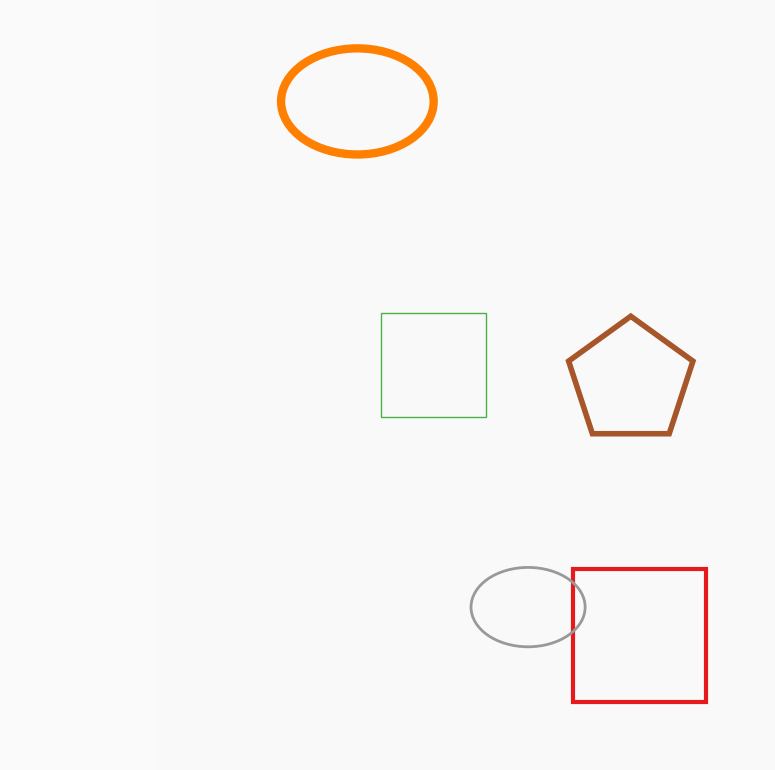[{"shape": "square", "thickness": 1.5, "radius": 0.43, "center": [0.825, 0.174]}, {"shape": "square", "thickness": 0.5, "radius": 0.34, "center": [0.56, 0.526]}, {"shape": "oval", "thickness": 3, "radius": 0.49, "center": [0.461, 0.868]}, {"shape": "pentagon", "thickness": 2, "radius": 0.42, "center": [0.814, 0.505]}, {"shape": "oval", "thickness": 1, "radius": 0.37, "center": [0.681, 0.212]}]